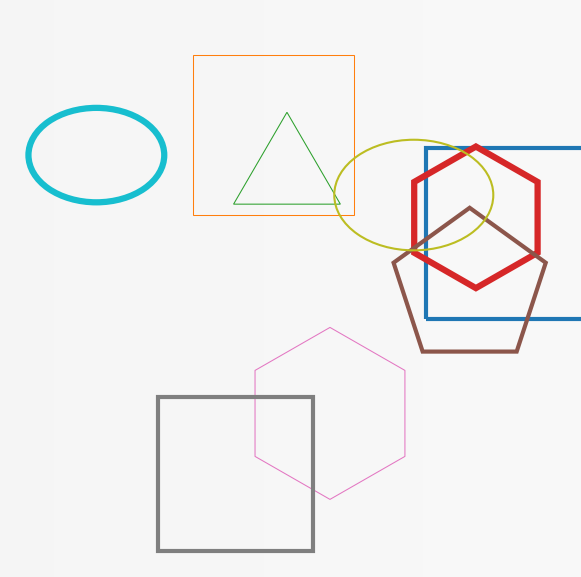[{"shape": "square", "thickness": 2, "radius": 0.74, "center": [0.882, 0.595]}, {"shape": "square", "thickness": 0.5, "radius": 0.69, "center": [0.471, 0.765]}, {"shape": "triangle", "thickness": 0.5, "radius": 0.53, "center": [0.494, 0.699]}, {"shape": "hexagon", "thickness": 3, "radius": 0.61, "center": [0.819, 0.623]}, {"shape": "pentagon", "thickness": 2, "radius": 0.69, "center": [0.808, 0.502]}, {"shape": "hexagon", "thickness": 0.5, "radius": 0.74, "center": [0.568, 0.283]}, {"shape": "square", "thickness": 2, "radius": 0.67, "center": [0.405, 0.179]}, {"shape": "oval", "thickness": 1, "radius": 0.68, "center": [0.712, 0.661]}, {"shape": "oval", "thickness": 3, "radius": 0.58, "center": [0.166, 0.731]}]